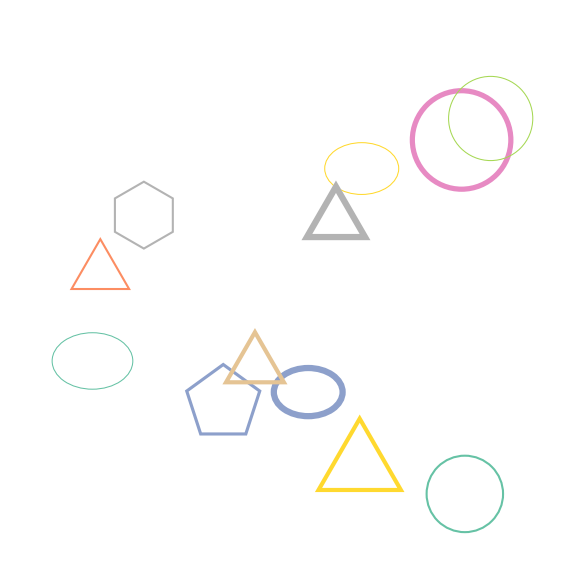[{"shape": "circle", "thickness": 1, "radius": 0.33, "center": [0.805, 0.144]}, {"shape": "oval", "thickness": 0.5, "radius": 0.35, "center": [0.16, 0.374]}, {"shape": "triangle", "thickness": 1, "radius": 0.29, "center": [0.174, 0.527]}, {"shape": "pentagon", "thickness": 1.5, "radius": 0.33, "center": [0.387, 0.301]}, {"shape": "oval", "thickness": 3, "radius": 0.3, "center": [0.534, 0.32]}, {"shape": "circle", "thickness": 2.5, "radius": 0.43, "center": [0.799, 0.757]}, {"shape": "circle", "thickness": 0.5, "radius": 0.36, "center": [0.85, 0.794]}, {"shape": "triangle", "thickness": 2, "radius": 0.41, "center": [0.623, 0.192]}, {"shape": "oval", "thickness": 0.5, "radius": 0.32, "center": [0.626, 0.707]}, {"shape": "triangle", "thickness": 2, "radius": 0.29, "center": [0.441, 0.366]}, {"shape": "hexagon", "thickness": 1, "radius": 0.29, "center": [0.249, 0.627]}, {"shape": "triangle", "thickness": 3, "radius": 0.29, "center": [0.582, 0.618]}]